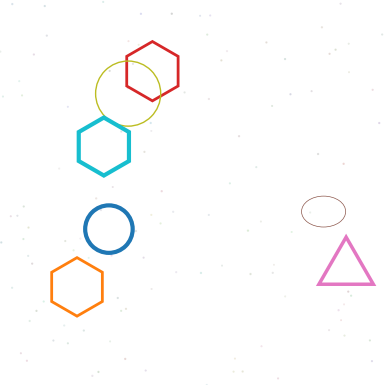[{"shape": "circle", "thickness": 3, "radius": 0.31, "center": [0.283, 0.405]}, {"shape": "hexagon", "thickness": 2, "radius": 0.38, "center": [0.2, 0.255]}, {"shape": "hexagon", "thickness": 2, "radius": 0.39, "center": [0.396, 0.815]}, {"shape": "oval", "thickness": 0.5, "radius": 0.29, "center": [0.841, 0.45]}, {"shape": "triangle", "thickness": 2.5, "radius": 0.41, "center": [0.899, 0.302]}, {"shape": "circle", "thickness": 1, "radius": 0.42, "center": [0.333, 0.757]}, {"shape": "hexagon", "thickness": 3, "radius": 0.38, "center": [0.27, 0.619]}]